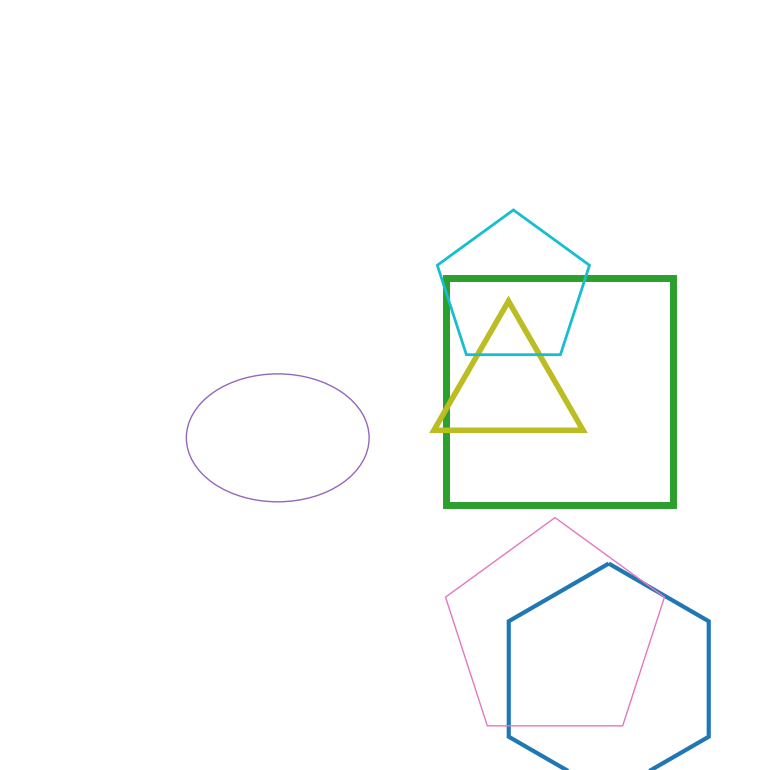[{"shape": "hexagon", "thickness": 1.5, "radius": 0.75, "center": [0.791, 0.118]}, {"shape": "square", "thickness": 2.5, "radius": 0.74, "center": [0.726, 0.492]}, {"shape": "oval", "thickness": 0.5, "radius": 0.59, "center": [0.361, 0.431]}, {"shape": "pentagon", "thickness": 0.5, "radius": 0.75, "center": [0.721, 0.178]}, {"shape": "triangle", "thickness": 2, "radius": 0.56, "center": [0.66, 0.497]}, {"shape": "pentagon", "thickness": 1, "radius": 0.52, "center": [0.667, 0.623]}]